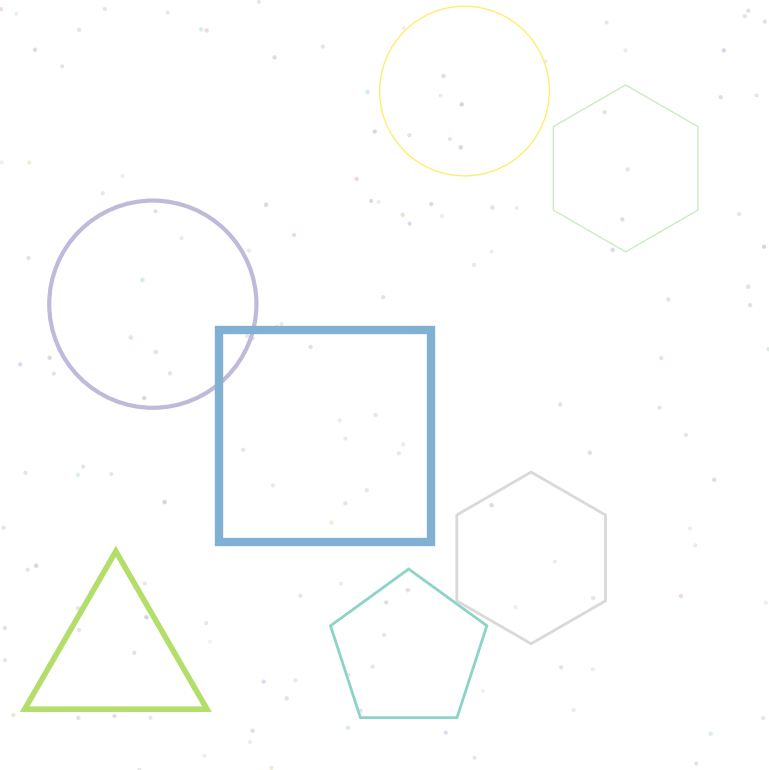[{"shape": "pentagon", "thickness": 1, "radius": 0.53, "center": [0.531, 0.154]}, {"shape": "circle", "thickness": 1.5, "radius": 0.67, "center": [0.198, 0.605]}, {"shape": "square", "thickness": 3, "radius": 0.69, "center": [0.422, 0.433]}, {"shape": "triangle", "thickness": 2, "radius": 0.68, "center": [0.15, 0.147]}, {"shape": "hexagon", "thickness": 1, "radius": 0.56, "center": [0.69, 0.275]}, {"shape": "hexagon", "thickness": 0.5, "radius": 0.54, "center": [0.813, 0.781]}, {"shape": "circle", "thickness": 0.5, "radius": 0.55, "center": [0.603, 0.882]}]